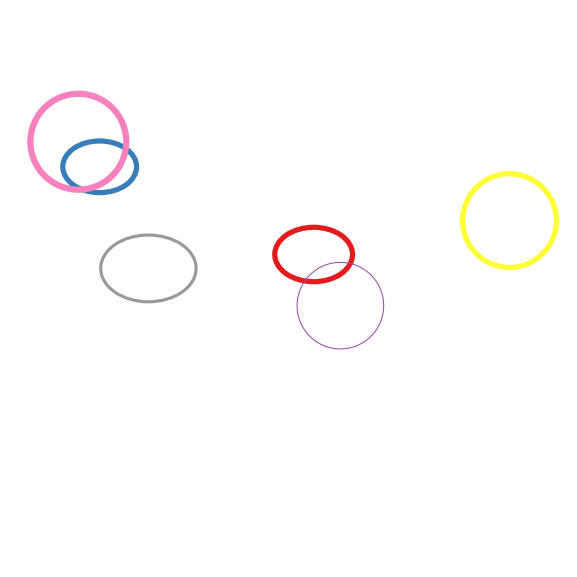[{"shape": "oval", "thickness": 2.5, "radius": 0.34, "center": [0.543, 0.558]}, {"shape": "oval", "thickness": 2.5, "radius": 0.32, "center": [0.173, 0.71]}, {"shape": "circle", "thickness": 0.5, "radius": 0.37, "center": [0.589, 0.47]}, {"shape": "circle", "thickness": 2.5, "radius": 0.41, "center": [0.882, 0.617]}, {"shape": "circle", "thickness": 3, "radius": 0.42, "center": [0.136, 0.754]}, {"shape": "oval", "thickness": 1.5, "radius": 0.41, "center": [0.257, 0.534]}]